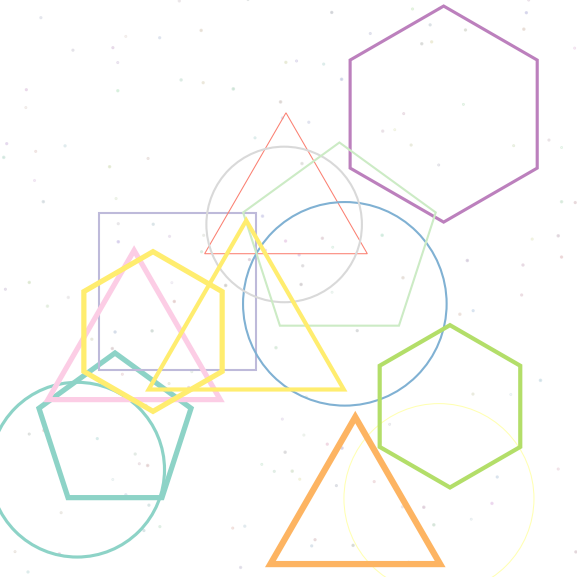[{"shape": "circle", "thickness": 1.5, "radius": 0.76, "center": [0.134, 0.186]}, {"shape": "pentagon", "thickness": 2.5, "radius": 0.69, "center": [0.199, 0.249]}, {"shape": "circle", "thickness": 0.5, "radius": 0.82, "center": [0.76, 0.136]}, {"shape": "square", "thickness": 1, "radius": 0.68, "center": [0.307, 0.494]}, {"shape": "triangle", "thickness": 0.5, "radius": 0.81, "center": [0.495, 0.641]}, {"shape": "circle", "thickness": 1, "radius": 0.88, "center": [0.597, 0.473]}, {"shape": "triangle", "thickness": 3, "radius": 0.85, "center": [0.615, 0.107]}, {"shape": "hexagon", "thickness": 2, "radius": 0.7, "center": [0.779, 0.296]}, {"shape": "triangle", "thickness": 2.5, "radius": 0.86, "center": [0.232, 0.393]}, {"shape": "circle", "thickness": 1, "radius": 0.67, "center": [0.492, 0.61]}, {"shape": "hexagon", "thickness": 1.5, "radius": 0.94, "center": [0.768, 0.802]}, {"shape": "pentagon", "thickness": 1, "radius": 0.88, "center": [0.588, 0.577]}, {"shape": "hexagon", "thickness": 2.5, "radius": 0.69, "center": [0.265, 0.425]}, {"shape": "triangle", "thickness": 2, "radius": 0.98, "center": [0.426, 0.422]}]